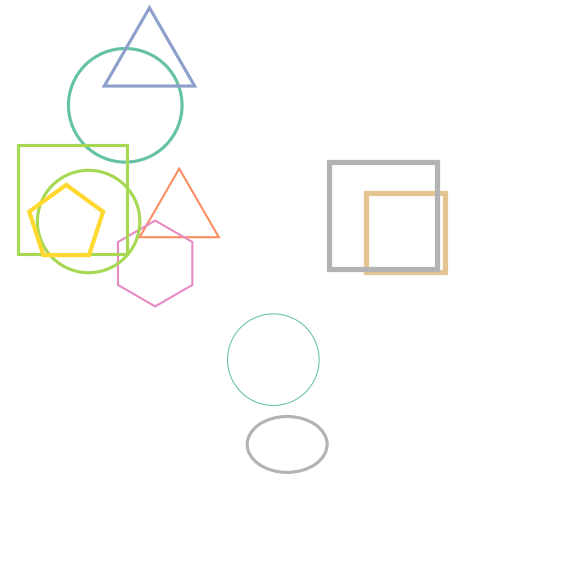[{"shape": "circle", "thickness": 1.5, "radius": 0.49, "center": [0.217, 0.817]}, {"shape": "circle", "thickness": 0.5, "radius": 0.4, "center": [0.473, 0.376]}, {"shape": "triangle", "thickness": 1, "radius": 0.4, "center": [0.31, 0.628]}, {"shape": "triangle", "thickness": 1.5, "radius": 0.45, "center": [0.259, 0.895]}, {"shape": "hexagon", "thickness": 1, "radius": 0.37, "center": [0.269, 0.543]}, {"shape": "square", "thickness": 1.5, "radius": 0.47, "center": [0.125, 0.654]}, {"shape": "circle", "thickness": 1.5, "radius": 0.44, "center": [0.153, 0.616]}, {"shape": "pentagon", "thickness": 2, "radius": 0.34, "center": [0.115, 0.612]}, {"shape": "square", "thickness": 2.5, "radius": 0.34, "center": [0.702, 0.596]}, {"shape": "oval", "thickness": 1.5, "radius": 0.35, "center": [0.497, 0.23]}, {"shape": "square", "thickness": 2.5, "radius": 0.47, "center": [0.664, 0.626]}]